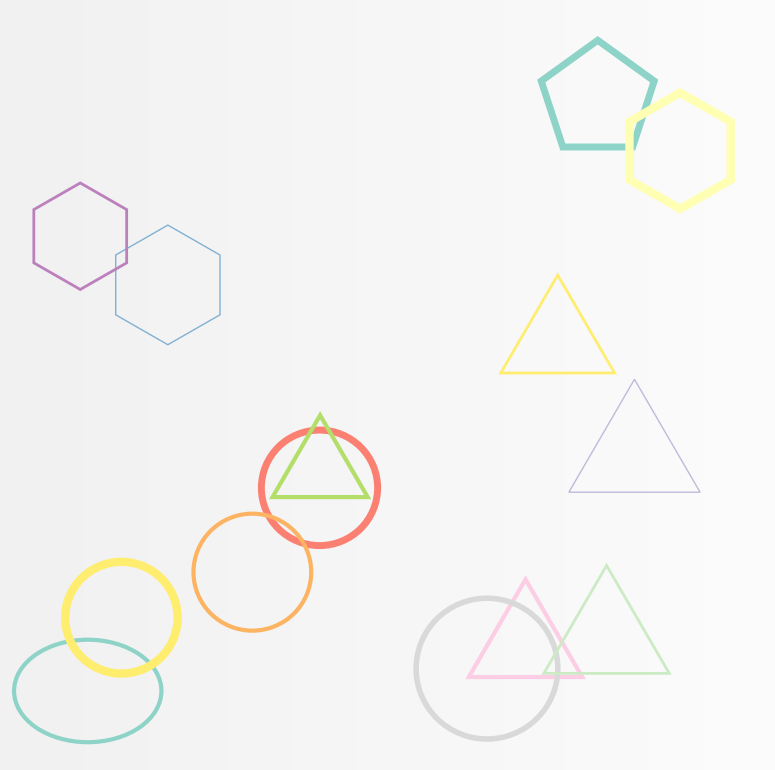[{"shape": "oval", "thickness": 1.5, "radius": 0.48, "center": [0.113, 0.103]}, {"shape": "pentagon", "thickness": 2.5, "radius": 0.38, "center": [0.771, 0.871]}, {"shape": "hexagon", "thickness": 3, "radius": 0.38, "center": [0.878, 0.804]}, {"shape": "triangle", "thickness": 0.5, "radius": 0.49, "center": [0.819, 0.41]}, {"shape": "circle", "thickness": 2.5, "radius": 0.38, "center": [0.412, 0.366]}, {"shape": "hexagon", "thickness": 0.5, "radius": 0.39, "center": [0.217, 0.63]}, {"shape": "circle", "thickness": 1.5, "radius": 0.38, "center": [0.326, 0.257]}, {"shape": "triangle", "thickness": 1.5, "radius": 0.35, "center": [0.413, 0.39]}, {"shape": "triangle", "thickness": 1.5, "radius": 0.42, "center": [0.678, 0.163]}, {"shape": "circle", "thickness": 2, "radius": 0.46, "center": [0.628, 0.132]}, {"shape": "hexagon", "thickness": 1, "radius": 0.35, "center": [0.104, 0.693]}, {"shape": "triangle", "thickness": 1, "radius": 0.47, "center": [0.783, 0.172]}, {"shape": "circle", "thickness": 3, "radius": 0.36, "center": [0.157, 0.198]}, {"shape": "triangle", "thickness": 1, "radius": 0.42, "center": [0.72, 0.558]}]